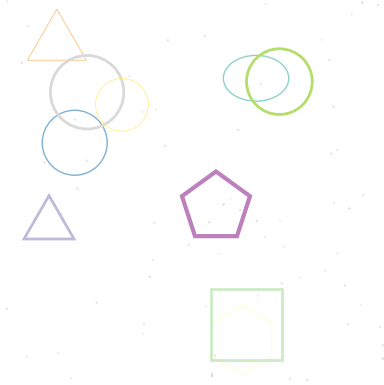[{"shape": "oval", "thickness": 1, "radius": 0.42, "center": [0.665, 0.797]}, {"shape": "hexagon", "thickness": 0.5, "radius": 0.44, "center": [0.629, 0.117]}, {"shape": "triangle", "thickness": 2, "radius": 0.38, "center": [0.127, 0.417]}, {"shape": "circle", "thickness": 1, "radius": 0.42, "center": [0.194, 0.629]}, {"shape": "triangle", "thickness": 0.5, "radius": 0.44, "center": [0.148, 0.888]}, {"shape": "circle", "thickness": 2, "radius": 0.43, "center": [0.726, 0.788]}, {"shape": "circle", "thickness": 2, "radius": 0.48, "center": [0.226, 0.76]}, {"shape": "pentagon", "thickness": 3, "radius": 0.46, "center": [0.561, 0.462]}, {"shape": "square", "thickness": 2, "radius": 0.46, "center": [0.64, 0.158]}, {"shape": "circle", "thickness": 0.5, "radius": 0.34, "center": [0.317, 0.728]}]